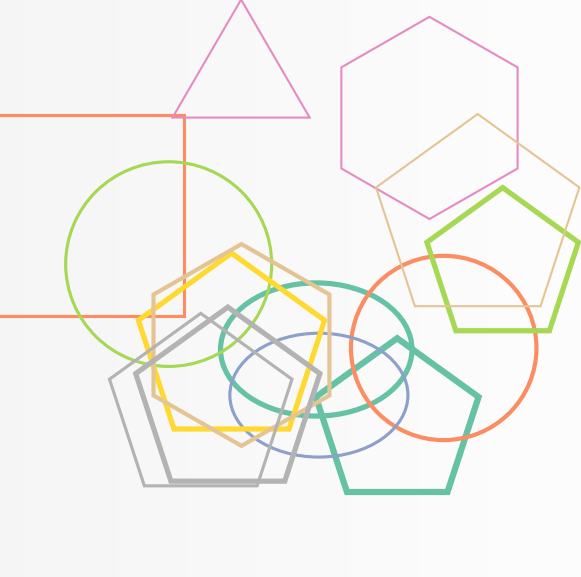[{"shape": "pentagon", "thickness": 3, "radius": 0.74, "center": [0.683, 0.266]}, {"shape": "oval", "thickness": 2.5, "radius": 0.82, "center": [0.544, 0.394]}, {"shape": "circle", "thickness": 2, "radius": 0.8, "center": [0.763, 0.397]}, {"shape": "square", "thickness": 1.5, "radius": 0.87, "center": [0.143, 0.625]}, {"shape": "oval", "thickness": 1.5, "radius": 0.77, "center": [0.549, 0.315]}, {"shape": "hexagon", "thickness": 1, "radius": 0.88, "center": [0.739, 0.795]}, {"shape": "triangle", "thickness": 1, "radius": 0.68, "center": [0.415, 0.864]}, {"shape": "circle", "thickness": 1.5, "radius": 0.89, "center": [0.29, 0.542]}, {"shape": "pentagon", "thickness": 2.5, "radius": 0.68, "center": [0.865, 0.537]}, {"shape": "pentagon", "thickness": 2.5, "radius": 0.84, "center": [0.398, 0.392]}, {"shape": "hexagon", "thickness": 2, "radius": 0.87, "center": [0.415, 0.402]}, {"shape": "pentagon", "thickness": 1, "radius": 0.92, "center": [0.822, 0.618]}, {"shape": "pentagon", "thickness": 1.5, "radius": 0.83, "center": [0.345, 0.291]}, {"shape": "pentagon", "thickness": 2.5, "radius": 0.83, "center": [0.392, 0.301]}]